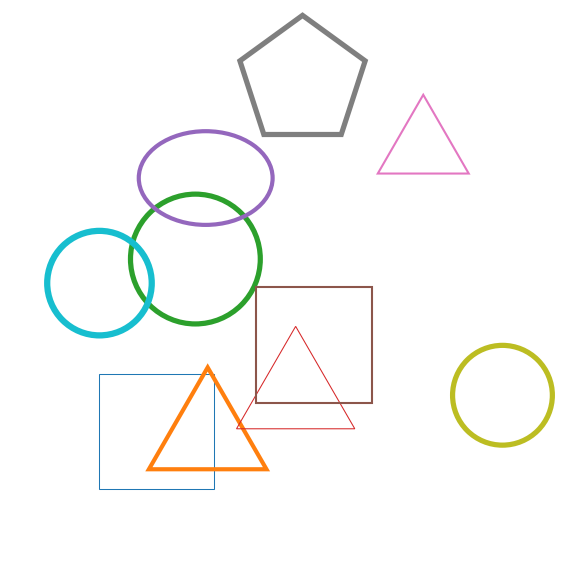[{"shape": "square", "thickness": 0.5, "radius": 0.5, "center": [0.27, 0.252]}, {"shape": "triangle", "thickness": 2, "radius": 0.59, "center": [0.36, 0.245]}, {"shape": "circle", "thickness": 2.5, "radius": 0.56, "center": [0.338, 0.551]}, {"shape": "triangle", "thickness": 0.5, "radius": 0.59, "center": [0.512, 0.316]}, {"shape": "oval", "thickness": 2, "radius": 0.58, "center": [0.356, 0.691]}, {"shape": "square", "thickness": 1, "radius": 0.5, "center": [0.544, 0.402]}, {"shape": "triangle", "thickness": 1, "radius": 0.45, "center": [0.733, 0.744]}, {"shape": "pentagon", "thickness": 2.5, "radius": 0.57, "center": [0.524, 0.858]}, {"shape": "circle", "thickness": 2.5, "radius": 0.43, "center": [0.87, 0.315]}, {"shape": "circle", "thickness": 3, "radius": 0.45, "center": [0.172, 0.509]}]